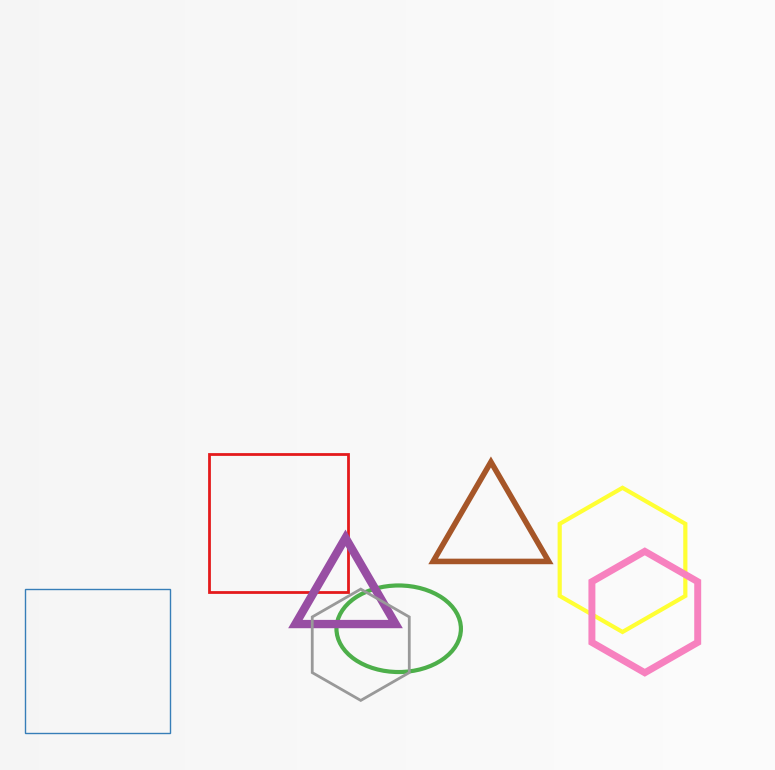[{"shape": "square", "thickness": 1, "radius": 0.45, "center": [0.359, 0.321]}, {"shape": "square", "thickness": 0.5, "radius": 0.47, "center": [0.126, 0.142]}, {"shape": "oval", "thickness": 1.5, "radius": 0.4, "center": [0.514, 0.183]}, {"shape": "triangle", "thickness": 3, "radius": 0.37, "center": [0.446, 0.227]}, {"shape": "hexagon", "thickness": 1.5, "radius": 0.47, "center": [0.803, 0.273]}, {"shape": "triangle", "thickness": 2, "radius": 0.43, "center": [0.633, 0.314]}, {"shape": "hexagon", "thickness": 2.5, "radius": 0.39, "center": [0.832, 0.205]}, {"shape": "hexagon", "thickness": 1, "radius": 0.36, "center": [0.465, 0.163]}]